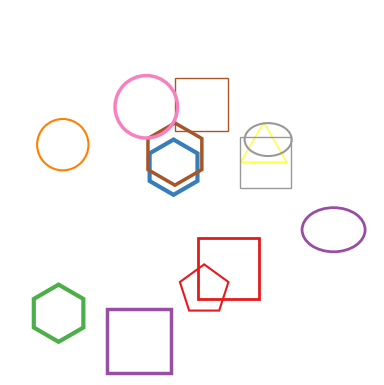[{"shape": "square", "thickness": 2, "radius": 0.4, "center": [0.594, 0.303]}, {"shape": "pentagon", "thickness": 1.5, "radius": 0.33, "center": [0.53, 0.247]}, {"shape": "hexagon", "thickness": 3, "radius": 0.36, "center": [0.451, 0.566]}, {"shape": "hexagon", "thickness": 3, "radius": 0.37, "center": [0.152, 0.186]}, {"shape": "oval", "thickness": 2, "radius": 0.41, "center": [0.866, 0.403]}, {"shape": "square", "thickness": 2.5, "radius": 0.42, "center": [0.361, 0.114]}, {"shape": "circle", "thickness": 1.5, "radius": 0.33, "center": [0.163, 0.624]}, {"shape": "triangle", "thickness": 1, "radius": 0.35, "center": [0.685, 0.613]}, {"shape": "square", "thickness": 1, "radius": 0.35, "center": [0.524, 0.728]}, {"shape": "hexagon", "thickness": 2.5, "radius": 0.4, "center": [0.454, 0.6]}, {"shape": "circle", "thickness": 2.5, "radius": 0.41, "center": [0.38, 0.723]}, {"shape": "oval", "thickness": 1.5, "radius": 0.31, "center": [0.696, 0.637]}, {"shape": "square", "thickness": 1, "radius": 0.33, "center": [0.69, 0.578]}]